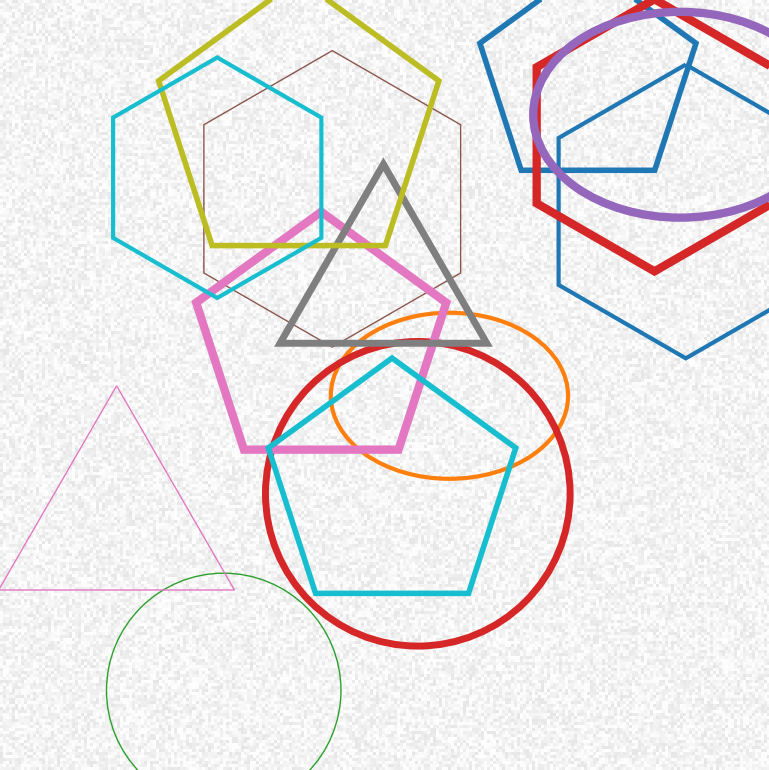[{"shape": "pentagon", "thickness": 2, "radius": 0.74, "center": [0.764, 0.898]}, {"shape": "hexagon", "thickness": 1.5, "radius": 0.95, "center": [0.891, 0.725]}, {"shape": "oval", "thickness": 1.5, "radius": 0.77, "center": [0.584, 0.486]}, {"shape": "circle", "thickness": 0.5, "radius": 0.76, "center": [0.291, 0.103]}, {"shape": "circle", "thickness": 2.5, "radius": 0.99, "center": [0.543, 0.359]}, {"shape": "hexagon", "thickness": 3, "radius": 0.88, "center": [0.85, 0.824]}, {"shape": "oval", "thickness": 3, "radius": 0.95, "center": [0.883, 0.851]}, {"shape": "hexagon", "thickness": 0.5, "radius": 0.96, "center": [0.431, 0.742]}, {"shape": "pentagon", "thickness": 3, "radius": 0.85, "center": [0.417, 0.554]}, {"shape": "triangle", "thickness": 0.5, "radius": 0.88, "center": [0.151, 0.322]}, {"shape": "triangle", "thickness": 2.5, "radius": 0.77, "center": [0.498, 0.632]}, {"shape": "pentagon", "thickness": 2, "radius": 0.96, "center": [0.388, 0.836]}, {"shape": "hexagon", "thickness": 1.5, "radius": 0.78, "center": [0.282, 0.769]}, {"shape": "pentagon", "thickness": 2, "radius": 0.84, "center": [0.509, 0.366]}]